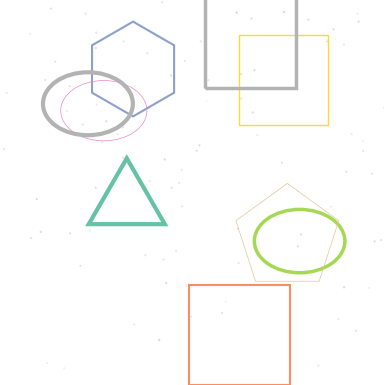[{"shape": "triangle", "thickness": 3, "radius": 0.57, "center": [0.329, 0.475]}, {"shape": "square", "thickness": 1.5, "radius": 0.65, "center": [0.622, 0.13]}, {"shape": "hexagon", "thickness": 1.5, "radius": 0.62, "center": [0.346, 0.821]}, {"shape": "oval", "thickness": 0.5, "radius": 0.56, "center": [0.27, 0.713]}, {"shape": "oval", "thickness": 2.5, "radius": 0.59, "center": [0.778, 0.374]}, {"shape": "square", "thickness": 1, "radius": 0.58, "center": [0.736, 0.792]}, {"shape": "pentagon", "thickness": 0.5, "radius": 0.7, "center": [0.746, 0.383]}, {"shape": "oval", "thickness": 3, "radius": 0.58, "center": [0.228, 0.731]}, {"shape": "square", "thickness": 2.5, "radius": 0.59, "center": [0.65, 0.889]}]